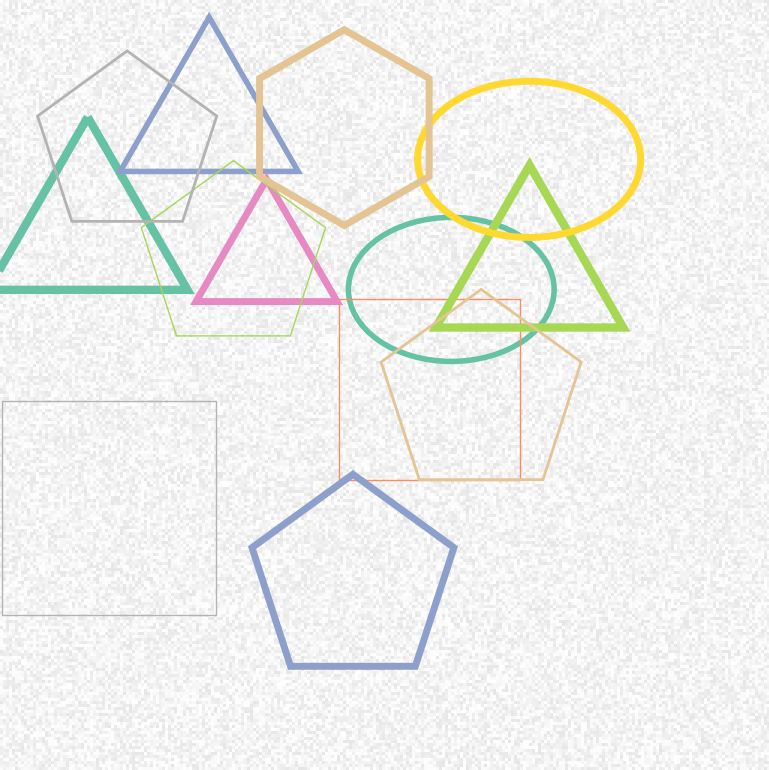[{"shape": "oval", "thickness": 2, "radius": 0.67, "center": [0.586, 0.624]}, {"shape": "triangle", "thickness": 3, "radius": 0.75, "center": [0.114, 0.698]}, {"shape": "square", "thickness": 0.5, "radius": 0.59, "center": [0.558, 0.494]}, {"shape": "triangle", "thickness": 2, "radius": 0.67, "center": [0.272, 0.844]}, {"shape": "pentagon", "thickness": 2.5, "radius": 0.69, "center": [0.458, 0.246]}, {"shape": "triangle", "thickness": 2.5, "radius": 0.53, "center": [0.346, 0.661]}, {"shape": "triangle", "thickness": 3, "radius": 0.7, "center": [0.688, 0.645]}, {"shape": "pentagon", "thickness": 0.5, "radius": 0.63, "center": [0.303, 0.666]}, {"shape": "oval", "thickness": 2.5, "radius": 0.72, "center": [0.687, 0.793]}, {"shape": "hexagon", "thickness": 2.5, "radius": 0.64, "center": [0.447, 0.834]}, {"shape": "pentagon", "thickness": 1, "radius": 0.68, "center": [0.625, 0.488]}, {"shape": "pentagon", "thickness": 1, "radius": 0.61, "center": [0.165, 0.812]}, {"shape": "square", "thickness": 0.5, "radius": 0.7, "center": [0.141, 0.341]}]